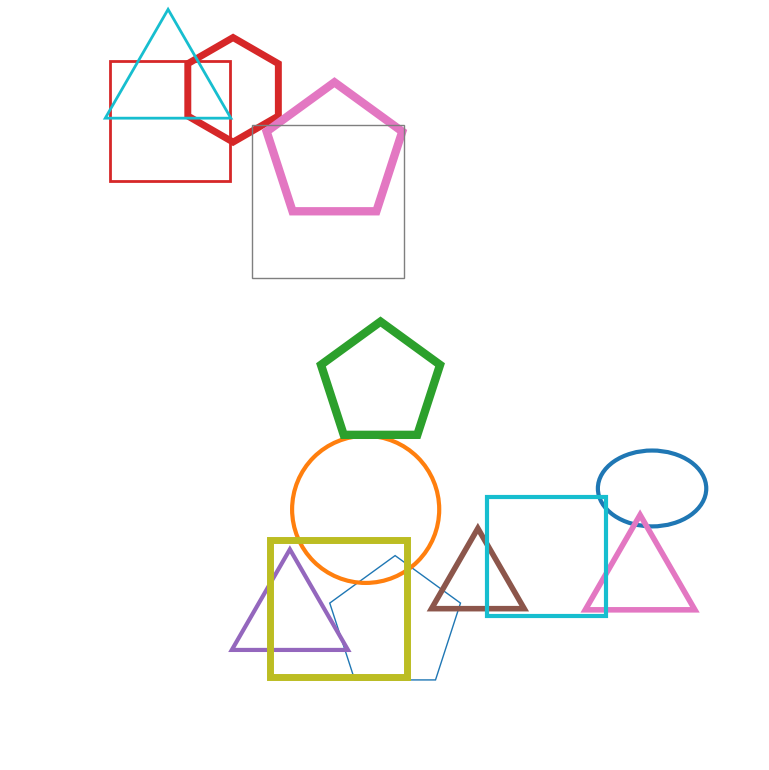[{"shape": "oval", "thickness": 1.5, "radius": 0.35, "center": [0.847, 0.366]}, {"shape": "pentagon", "thickness": 0.5, "radius": 0.45, "center": [0.513, 0.189]}, {"shape": "circle", "thickness": 1.5, "radius": 0.48, "center": [0.475, 0.338]}, {"shape": "pentagon", "thickness": 3, "radius": 0.41, "center": [0.494, 0.501]}, {"shape": "hexagon", "thickness": 2.5, "radius": 0.34, "center": [0.303, 0.883]}, {"shape": "square", "thickness": 1, "radius": 0.39, "center": [0.221, 0.843]}, {"shape": "triangle", "thickness": 1.5, "radius": 0.44, "center": [0.376, 0.199]}, {"shape": "triangle", "thickness": 2, "radius": 0.35, "center": [0.621, 0.244]}, {"shape": "pentagon", "thickness": 3, "radius": 0.46, "center": [0.434, 0.801]}, {"shape": "triangle", "thickness": 2, "radius": 0.41, "center": [0.831, 0.249]}, {"shape": "square", "thickness": 0.5, "radius": 0.5, "center": [0.426, 0.739]}, {"shape": "square", "thickness": 2.5, "radius": 0.44, "center": [0.439, 0.21]}, {"shape": "triangle", "thickness": 1, "radius": 0.47, "center": [0.218, 0.894]}, {"shape": "square", "thickness": 1.5, "radius": 0.38, "center": [0.71, 0.277]}]